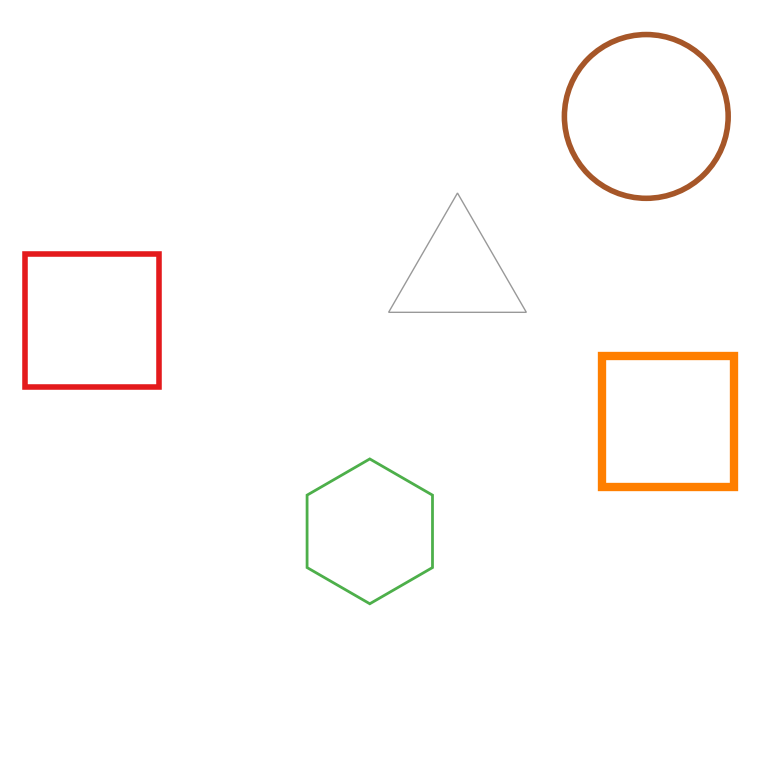[{"shape": "square", "thickness": 2, "radius": 0.43, "center": [0.119, 0.584]}, {"shape": "hexagon", "thickness": 1, "radius": 0.47, "center": [0.48, 0.31]}, {"shape": "square", "thickness": 3, "radius": 0.43, "center": [0.868, 0.453]}, {"shape": "circle", "thickness": 2, "radius": 0.53, "center": [0.839, 0.849]}, {"shape": "triangle", "thickness": 0.5, "radius": 0.52, "center": [0.594, 0.646]}]